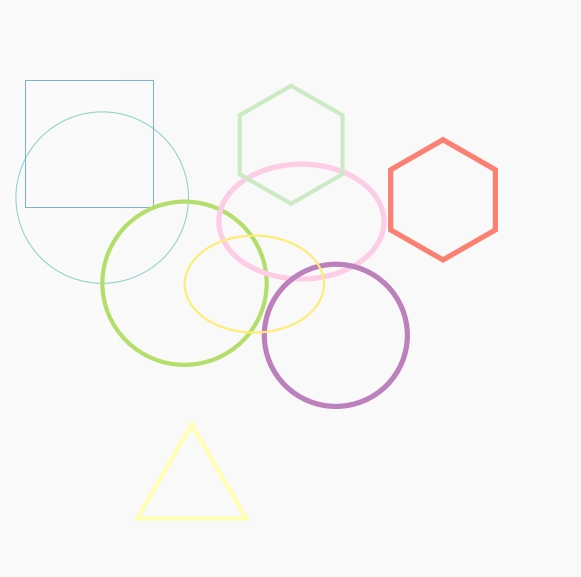[{"shape": "circle", "thickness": 0.5, "radius": 0.74, "center": [0.176, 0.657]}, {"shape": "triangle", "thickness": 2, "radius": 0.54, "center": [0.33, 0.155]}, {"shape": "hexagon", "thickness": 2.5, "radius": 0.52, "center": [0.762, 0.653]}, {"shape": "square", "thickness": 0.5, "radius": 0.55, "center": [0.153, 0.751]}, {"shape": "circle", "thickness": 2, "radius": 0.71, "center": [0.317, 0.509]}, {"shape": "oval", "thickness": 2.5, "radius": 0.71, "center": [0.519, 0.615]}, {"shape": "circle", "thickness": 2.5, "radius": 0.62, "center": [0.578, 0.418]}, {"shape": "hexagon", "thickness": 2, "radius": 0.51, "center": [0.501, 0.749]}, {"shape": "oval", "thickness": 1, "radius": 0.6, "center": [0.438, 0.507]}]